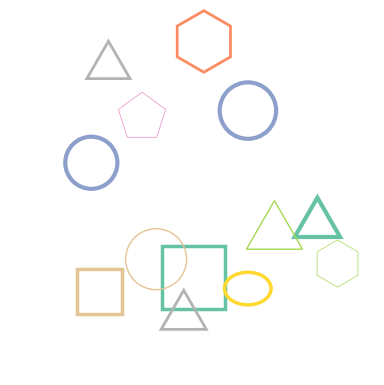[{"shape": "triangle", "thickness": 3, "radius": 0.34, "center": [0.824, 0.418]}, {"shape": "square", "thickness": 2.5, "radius": 0.41, "center": [0.503, 0.28]}, {"shape": "hexagon", "thickness": 2, "radius": 0.4, "center": [0.529, 0.892]}, {"shape": "circle", "thickness": 3, "radius": 0.34, "center": [0.237, 0.577]}, {"shape": "circle", "thickness": 3, "radius": 0.37, "center": [0.644, 0.713]}, {"shape": "pentagon", "thickness": 0.5, "radius": 0.32, "center": [0.369, 0.696]}, {"shape": "hexagon", "thickness": 0.5, "radius": 0.31, "center": [0.877, 0.315]}, {"shape": "triangle", "thickness": 1, "radius": 0.42, "center": [0.713, 0.395]}, {"shape": "oval", "thickness": 2.5, "radius": 0.3, "center": [0.644, 0.25]}, {"shape": "square", "thickness": 2.5, "radius": 0.29, "center": [0.259, 0.242]}, {"shape": "circle", "thickness": 1, "radius": 0.4, "center": [0.405, 0.327]}, {"shape": "triangle", "thickness": 2, "radius": 0.32, "center": [0.282, 0.828]}, {"shape": "triangle", "thickness": 2, "radius": 0.34, "center": [0.477, 0.178]}]